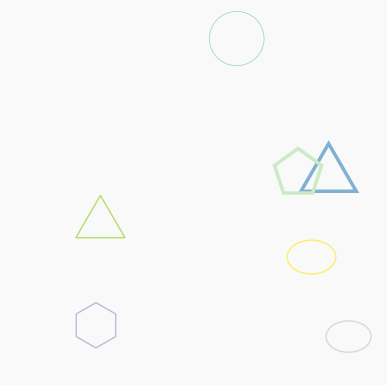[{"shape": "circle", "thickness": 0.5, "radius": 0.35, "center": [0.611, 0.9]}, {"shape": "hexagon", "thickness": 1, "radius": 0.29, "center": [0.248, 0.155]}, {"shape": "triangle", "thickness": 2.5, "radius": 0.41, "center": [0.848, 0.544]}, {"shape": "triangle", "thickness": 1, "radius": 0.37, "center": [0.259, 0.419]}, {"shape": "oval", "thickness": 1, "radius": 0.29, "center": [0.899, 0.126]}, {"shape": "pentagon", "thickness": 2.5, "radius": 0.32, "center": [0.769, 0.55]}, {"shape": "oval", "thickness": 1, "radius": 0.31, "center": [0.804, 0.332]}]